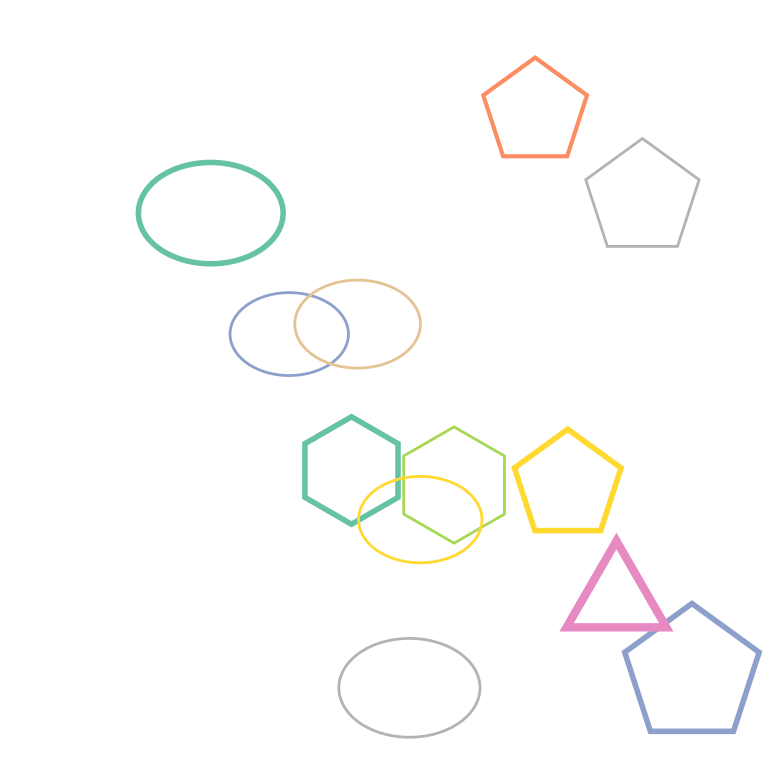[{"shape": "hexagon", "thickness": 2, "radius": 0.35, "center": [0.456, 0.389]}, {"shape": "oval", "thickness": 2, "radius": 0.47, "center": [0.274, 0.723]}, {"shape": "pentagon", "thickness": 1.5, "radius": 0.35, "center": [0.695, 0.854]}, {"shape": "pentagon", "thickness": 2, "radius": 0.46, "center": [0.899, 0.124]}, {"shape": "oval", "thickness": 1, "radius": 0.38, "center": [0.376, 0.566]}, {"shape": "triangle", "thickness": 3, "radius": 0.37, "center": [0.801, 0.223]}, {"shape": "hexagon", "thickness": 1, "radius": 0.38, "center": [0.59, 0.37]}, {"shape": "pentagon", "thickness": 2, "radius": 0.36, "center": [0.737, 0.37]}, {"shape": "oval", "thickness": 1, "radius": 0.4, "center": [0.546, 0.325]}, {"shape": "oval", "thickness": 1, "radius": 0.41, "center": [0.464, 0.579]}, {"shape": "pentagon", "thickness": 1, "radius": 0.39, "center": [0.834, 0.743]}, {"shape": "oval", "thickness": 1, "radius": 0.46, "center": [0.532, 0.107]}]